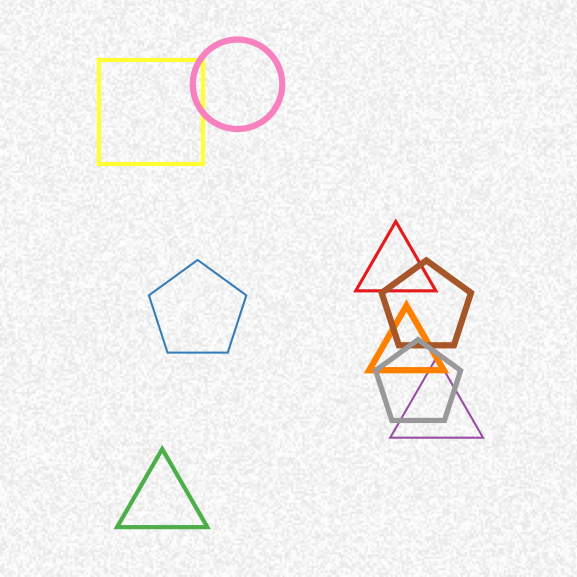[{"shape": "triangle", "thickness": 1.5, "radius": 0.4, "center": [0.685, 0.536]}, {"shape": "pentagon", "thickness": 1, "radius": 0.44, "center": [0.342, 0.46]}, {"shape": "triangle", "thickness": 2, "radius": 0.45, "center": [0.281, 0.131]}, {"shape": "triangle", "thickness": 1, "radius": 0.46, "center": [0.756, 0.288]}, {"shape": "triangle", "thickness": 3, "radius": 0.37, "center": [0.704, 0.395]}, {"shape": "square", "thickness": 2, "radius": 0.45, "center": [0.262, 0.806]}, {"shape": "pentagon", "thickness": 3, "radius": 0.41, "center": [0.738, 0.467]}, {"shape": "circle", "thickness": 3, "radius": 0.39, "center": [0.411, 0.853]}, {"shape": "pentagon", "thickness": 2.5, "radius": 0.39, "center": [0.724, 0.334]}]